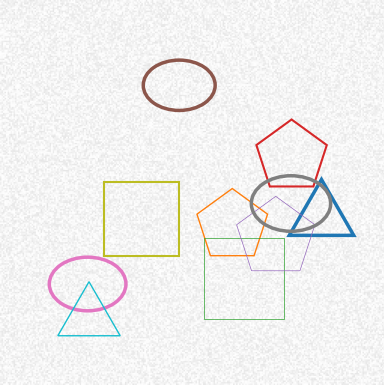[{"shape": "triangle", "thickness": 2.5, "radius": 0.48, "center": [0.835, 0.437]}, {"shape": "pentagon", "thickness": 1, "radius": 0.48, "center": [0.603, 0.414]}, {"shape": "square", "thickness": 0.5, "radius": 0.52, "center": [0.633, 0.277]}, {"shape": "pentagon", "thickness": 1.5, "radius": 0.48, "center": [0.757, 0.593]}, {"shape": "pentagon", "thickness": 0.5, "radius": 0.53, "center": [0.716, 0.383]}, {"shape": "oval", "thickness": 2.5, "radius": 0.47, "center": [0.465, 0.779]}, {"shape": "oval", "thickness": 2.5, "radius": 0.5, "center": [0.228, 0.262]}, {"shape": "oval", "thickness": 2.5, "radius": 0.52, "center": [0.756, 0.471]}, {"shape": "square", "thickness": 1.5, "radius": 0.48, "center": [0.367, 0.432]}, {"shape": "triangle", "thickness": 1, "radius": 0.47, "center": [0.231, 0.175]}]